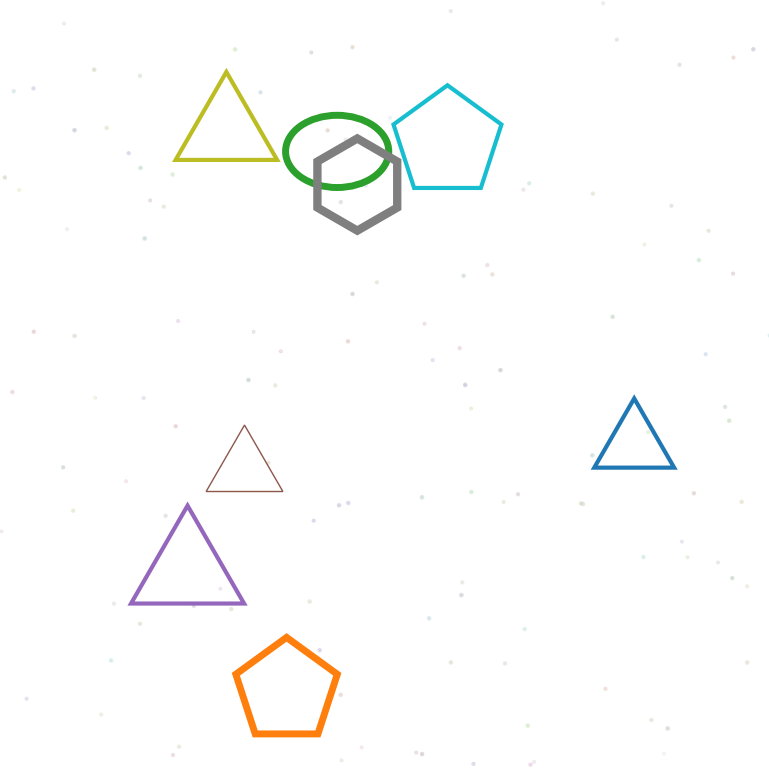[{"shape": "triangle", "thickness": 1.5, "radius": 0.3, "center": [0.824, 0.423]}, {"shape": "pentagon", "thickness": 2.5, "radius": 0.35, "center": [0.372, 0.103]}, {"shape": "oval", "thickness": 2.5, "radius": 0.34, "center": [0.438, 0.803]}, {"shape": "triangle", "thickness": 1.5, "radius": 0.42, "center": [0.244, 0.259]}, {"shape": "triangle", "thickness": 0.5, "radius": 0.29, "center": [0.318, 0.39]}, {"shape": "hexagon", "thickness": 3, "radius": 0.3, "center": [0.464, 0.76]}, {"shape": "triangle", "thickness": 1.5, "radius": 0.38, "center": [0.294, 0.83]}, {"shape": "pentagon", "thickness": 1.5, "radius": 0.37, "center": [0.581, 0.816]}]